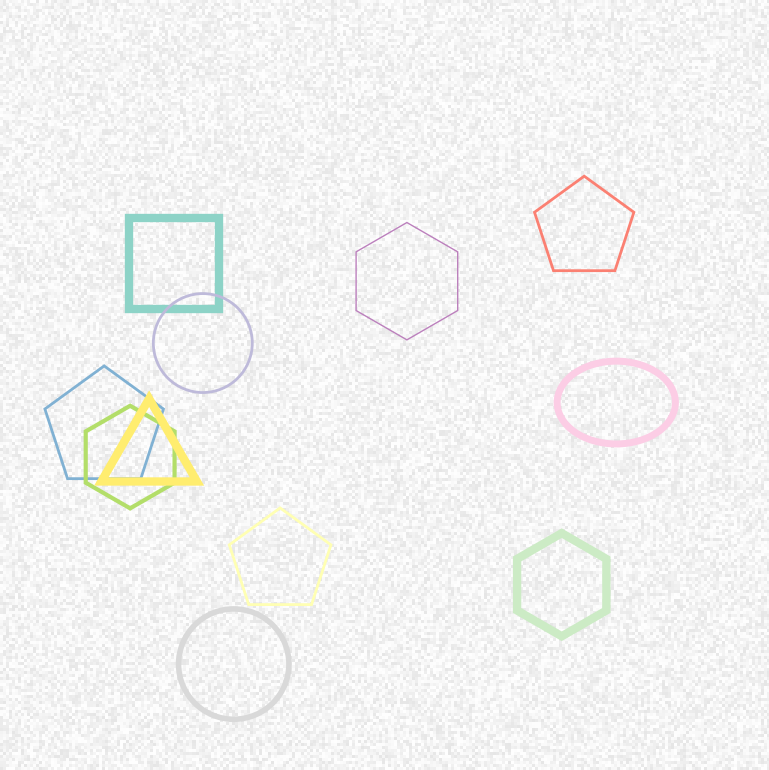[{"shape": "square", "thickness": 3, "radius": 0.29, "center": [0.226, 0.658]}, {"shape": "pentagon", "thickness": 1, "radius": 0.35, "center": [0.364, 0.271]}, {"shape": "circle", "thickness": 1, "radius": 0.32, "center": [0.263, 0.554]}, {"shape": "pentagon", "thickness": 1, "radius": 0.34, "center": [0.759, 0.703]}, {"shape": "pentagon", "thickness": 1, "radius": 0.4, "center": [0.135, 0.444]}, {"shape": "hexagon", "thickness": 1.5, "radius": 0.33, "center": [0.169, 0.406]}, {"shape": "oval", "thickness": 2.5, "radius": 0.38, "center": [0.8, 0.477]}, {"shape": "circle", "thickness": 2, "radius": 0.36, "center": [0.304, 0.138]}, {"shape": "hexagon", "thickness": 0.5, "radius": 0.38, "center": [0.528, 0.635]}, {"shape": "hexagon", "thickness": 3, "radius": 0.33, "center": [0.73, 0.241]}, {"shape": "triangle", "thickness": 3, "radius": 0.36, "center": [0.194, 0.411]}]